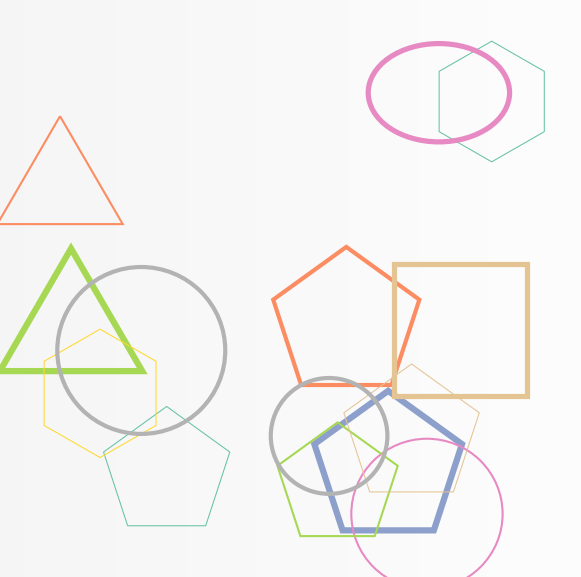[{"shape": "hexagon", "thickness": 0.5, "radius": 0.52, "center": [0.846, 0.823]}, {"shape": "pentagon", "thickness": 0.5, "radius": 0.57, "center": [0.287, 0.181]}, {"shape": "triangle", "thickness": 1, "radius": 0.62, "center": [0.103, 0.673]}, {"shape": "pentagon", "thickness": 2, "radius": 0.66, "center": [0.596, 0.439]}, {"shape": "pentagon", "thickness": 3, "radius": 0.67, "center": [0.668, 0.189]}, {"shape": "oval", "thickness": 2.5, "radius": 0.61, "center": [0.755, 0.839]}, {"shape": "circle", "thickness": 1, "radius": 0.65, "center": [0.735, 0.109]}, {"shape": "triangle", "thickness": 3, "radius": 0.71, "center": [0.122, 0.427]}, {"shape": "pentagon", "thickness": 1, "radius": 0.54, "center": [0.581, 0.159]}, {"shape": "hexagon", "thickness": 0.5, "radius": 0.56, "center": [0.172, 0.318]}, {"shape": "pentagon", "thickness": 0.5, "radius": 0.61, "center": [0.708, 0.246]}, {"shape": "square", "thickness": 2.5, "radius": 0.57, "center": [0.792, 0.427]}, {"shape": "circle", "thickness": 2, "radius": 0.72, "center": [0.243, 0.392]}, {"shape": "circle", "thickness": 2, "radius": 0.5, "center": [0.566, 0.244]}]